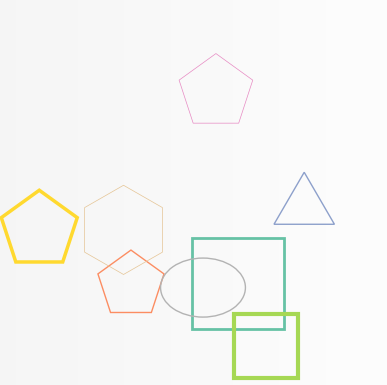[{"shape": "square", "thickness": 2, "radius": 0.59, "center": [0.614, 0.264]}, {"shape": "pentagon", "thickness": 1, "radius": 0.45, "center": [0.338, 0.261]}, {"shape": "triangle", "thickness": 1, "radius": 0.45, "center": [0.785, 0.462]}, {"shape": "pentagon", "thickness": 0.5, "radius": 0.5, "center": [0.557, 0.761]}, {"shape": "square", "thickness": 3, "radius": 0.41, "center": [0.687, 0.101]}, {"shape": "pentagon", "thickness": 2.5, "radius": 0.52, "center": [0.101, 0.403]}, {"shape": "hexagon", "thickness": 0.5, "radius": 0.58, "center": [0.319, 0.403]}, {"shape": "oval", "thickness": 1, "radius": 0.55, "center": [0.524, 0.253]}]